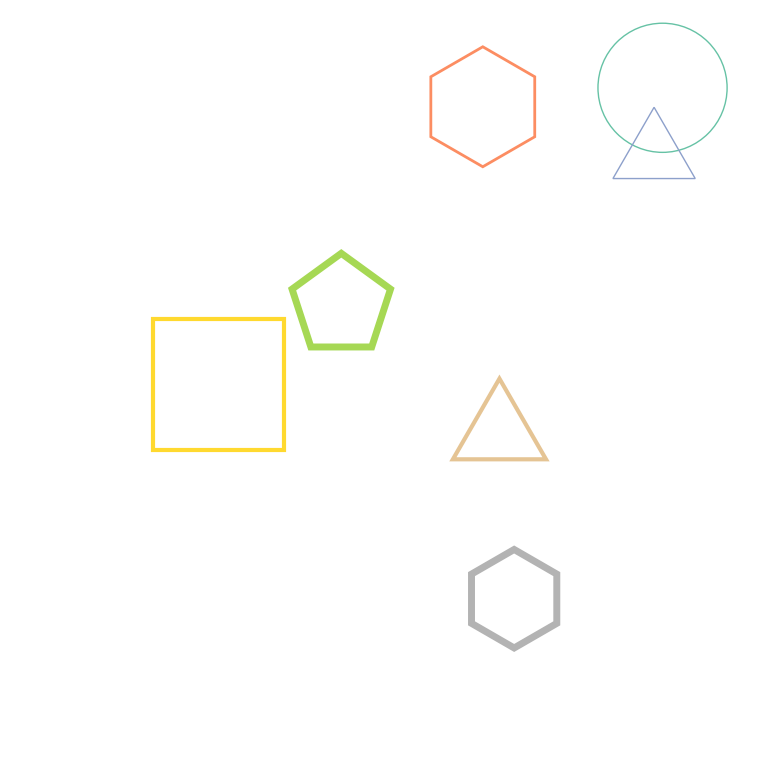[{"shape": "circle", "thickness": 0.5, "radius": 0.42, "center": [0.86, 0.886]}, {"shape": "hexagon", "thickness": 1, "radius": 0.39, "center": [0.627, 0.861]}, {"shape": "triangle", "thickness": 0.5, "radius": 0.31, "center": [0.849, 0.799]}, {"shape": "pentagon", "thickness": 2.5, "radius": 0.34, "center": [0.443, 0.604]}, {"shape": "square", "thickness": 1.5, "radius": 0.43, "center": [0.284, 0.501]}, {"shape": "triangle", "thickness": 1.5, "radius": 0.35, "center": [0.649, 0.438]}, {"shape": "hexagon", "thickness": 2.5, "radius": 0.32, "center": [0.668, 0.222]}]